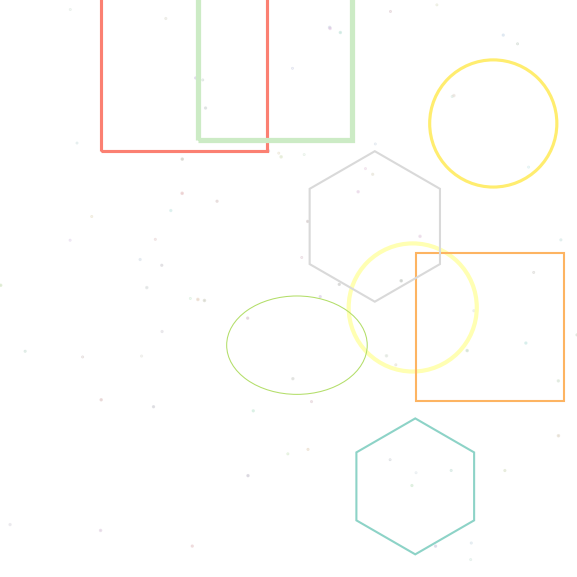[{"shape": "hexagon", "thickness": 1, "radius": 0.59, "center": [0.719, 0.157]}, {"shape": "circle", "thickness": 2, "radius": 0.55, "center": [0.715, 0.467]}, {"shape": "square", "thickness": 1.5, "radius": 0.72, "center": [0.318, 0.881]}, {"shape": "square", "thickness": 1, "radius": 0.64, "center": [0.848, 0.433]}, {"shape": "oval", "thickness": 0.5, "radius": 0.61, "center": [0.514, 0.401]}, {"shape": "hexagon", "thickness": 1, "radius": 0.65, "center": [0.649, 0.607]}, {"shape": "square", "thickness": 2.5, "radius": 0.67, "center": [0.476, 0.891]}, {"shape": "circle", "thickness": 1.5, "radius": 0.55, "center": [0.854, 0.785]}]